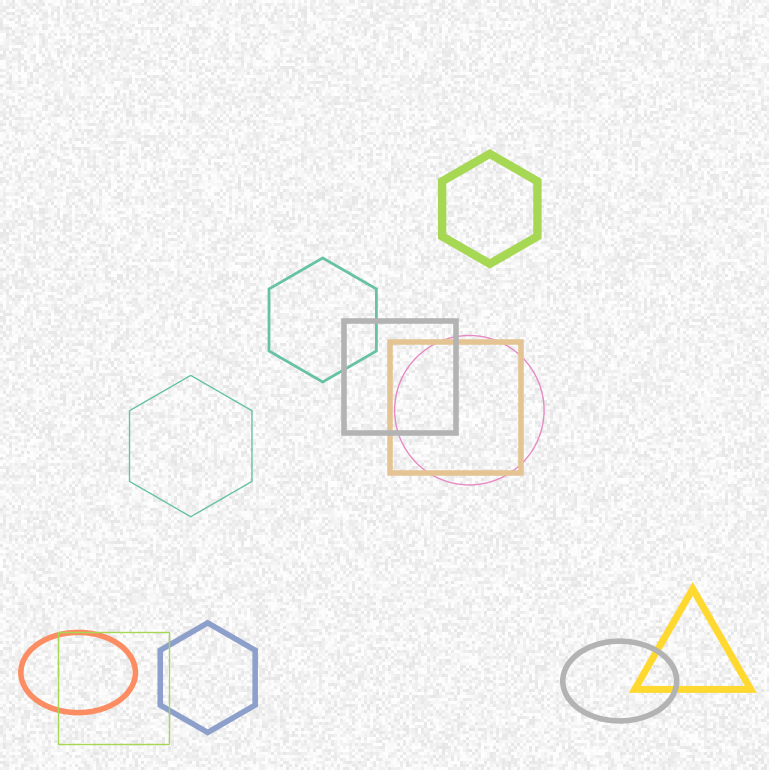[{"shape": "hexagon", "thickness": 0.5, "radius": 0.46, "center": [0.248, 0.421]}, {"shape": "hexagon", "thickness": 1, "radius": 0.4, "center": [0.419, 0.584]}, {"shape": "oval", "thickness": 2, "radius": 0.37, "center": [0.101, 0.127]}, {"shape": "hexagon", "thickness": 2, "radius": 0.36, "center": [0.27, 0.12]}, {"shape": "circle", "thickness": 0.5, "radius": 0.49, "center": [0.61, 0.467]}, {"shape": "hexagon", "thickness": 3, "radius": 0.36, "center": [0.636, 0.729]}, {"shape": "square", "thickness": 0.5, "radius": 0.36, "center": [0.147, 0.106]}, {"shape": "triangle", "thickness": 2.5, "radius": 0.44, "center": [0.9, 0.148]}, {"shape": "square", "thickness": 2, "radius": 0.43, "center": [0.592, 0.471]}, {"shape": "oval", "thickness": 2, "radius": 0.37, "center": [0.805, 0.116]}, {"shape": "square", "thickness": 2, "radius": 0.36, "center": [0.52, 0.51]}]